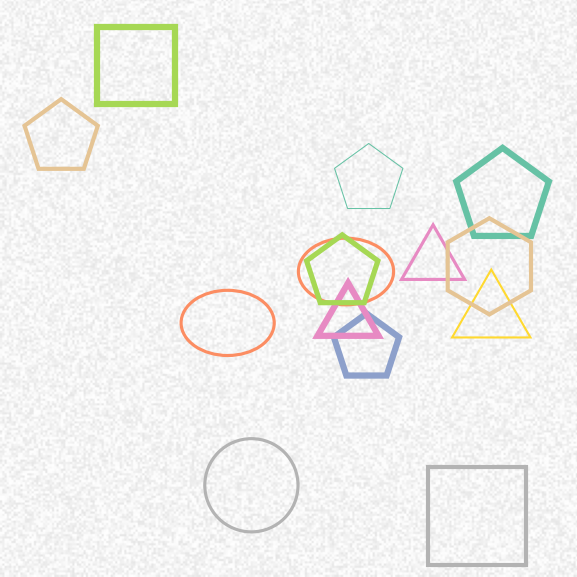[{"shape": "pentagon", "thickness": 3, "radius": 0.42, "center": [0.87, 0.659]}, {"shape": "pentagon", "thickness": 0.5, "radius": 0.31, "center": [0.638, 0.688]}, {"shape": "oval", "thickness": 1.5, "radius": 0.4, "center": [0.394, 0.44]}, {"shape": "oval", "thickness": 1.5, "radius": 0.41, "center": [0.599, 0.529]}, {"shape": "pentagon", "thickness": 3, "radius": 0.3, "center": [0.635, 0.397]}, {"shape": "triangle", "thickness": 1.5, "radius": 0.32, "center": [0.75, 0.547]}, {"shape": "triangle", "thickness": 3, "radius": 0.3, "center": [0.603, 0.448]}, {"shape": "square", "thickness": 3, "radius": 0.34, "center": [0.235, 0.886]}, {"shape": "pentagon", "thickness": 2.5, "radius": 0.32, "center": [0.593, 0.528]}, {"shape": "triangle", "thickness": 1, "radius": 0.39, "center": [0.851, 0.454]}, {"shape": "hexagon", "thickness": 2, "radius": 0.42, "center": [0.847, 0.538]}, {"shape": "pentagon", "thickness": 2, "radius": 0.33, "center": [0.106, 0.761]}, {"shape": "circle", "thickness": 1.5, "radius": 0.4, "center": [0.435, 0.159]}, {"shape": "square", "thickness": 2, "radius": 0.42, "center": [0.826, 0.106]}]